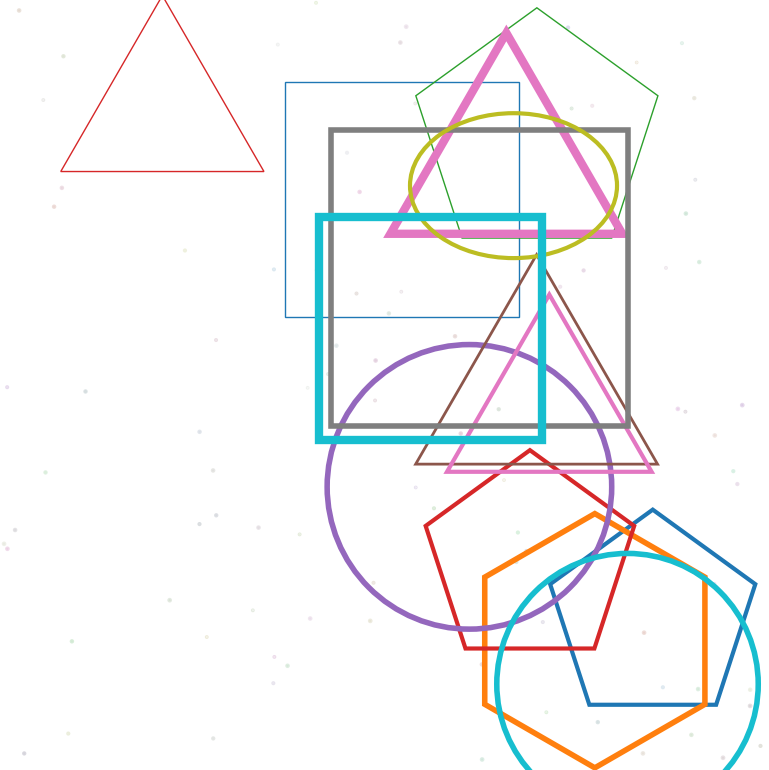[{"shape": "pentagon", "thickness": 1.5, "radius": 0.7, "center": [0.848, 0.198]}, {"shape": "square", "thickness": 0.5, "radius": 0.76, "center": [0.522, 0.741]}, {"shape": "hexagon", "thickness": 2, "radius": 0.83, "center": [0.773, 0.168]}, {"shape": "pentagon", "thickness": 0.5, "radius": 0.83, "center": [0.697, 0.825]}, {"shape": "pentagon", "thickness": 1.5, "radius": 0.71, "center": [0.688, 0.273]}, {"shape": "triangle", "thickness": 0.5, "radius": 0.76, "center": [0.211, 0.853]}, {"shape": "circle", "thickness": 2, "radius": 0.92, "center": [0.61, 0.368]}, {"shape": "triangle", "thickness": 1, "radius": 0.91, "center": [0.697, 0.488]}, {"shape": "triangle", "thickness": 1.5, "radius": 0.77, "center": [0.713, 0.464]}, {"shape": "triangle", "thickness": 3, "radius": 0.87, "center": [0.658, 0.783]}, {"shape": "square", "thickness": 2, "radius": 0.96, "center": [0.623, 0.639]}, {"shape": "oval", "thickness": 1.5, "radius": 0.67, "center": [0.667, 0.759]}, {"shape": "circle", "thickness": 2, "radius": 0.85, "center": [0.815, 0.111]}, {"shape": "square", "thickness": 3, "radius": 0.72, "center": [0.559, 0.574]}]